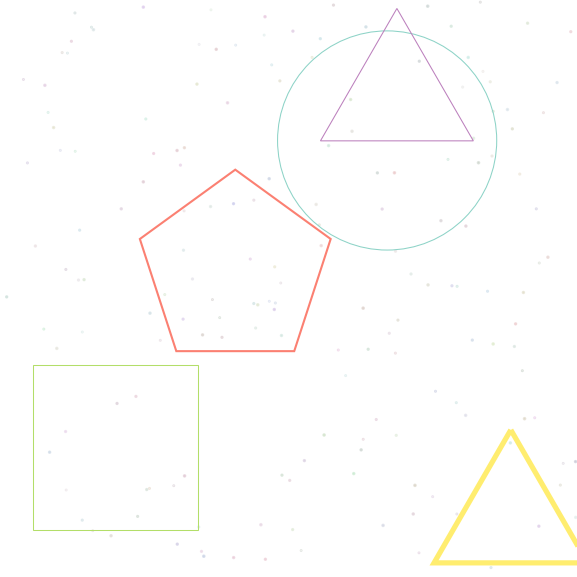[{"shape": "circle", "thickness": 0.5, "radius": 0.95, "center": [0.67, 0.756]}, {"shape": "pentagon", "thickness": 1, "radius": 0.87, "center": [0.407, 0.532]}, {"shape": "square", "thickness": 0.5, "radius": 0.71, "center": [0.2, 0.224]}, {"shape": "triangle", "thickness": 0.5, "radius": 0.76, "center": [0.687, 0.832]}, {"shape": "triangle", "thickness": 2.5, "radius": 0.77, "center": [0.885, 0.101]}]